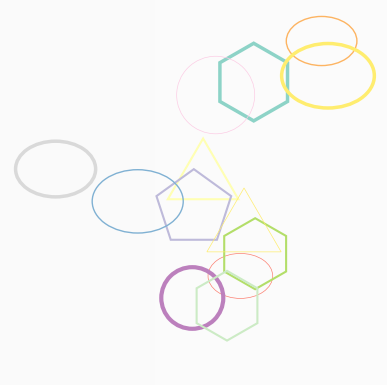[{"shape": "hexagon", "thickness": 2.5, "radius": 0.5, "center": [0.655, 0.787]}, {"shape": "triangle", "thickness": 1.5, "radius": 0.53, "center": [0.524, 0.535]}, {"shape": "pentagon", "thickness": 1.5, "radius": 0.51, "center": [0.5, 0.459]}, {"shape": "oval", "thickness": 0.5, "radius": 0.42, "center": [0.62, 0.283]}, {"shape": "oval", "thickness": 1, "radius": 0.59, "center": [0.355, 0.477]}, {"shape": "oval", "thickness": 1, "radius": 0.46, "center": [0.83, 0.893]}, {"shape": "hexagon", "thickness": 1.5, "radius": 0.46, "center": [0.658, 0.341]}, {"shape": "circle", "thickness": 0.5, "radius": 0.5, "center": [0.557, 0.753]}, {"shape": "oval", "thickness": 2.5, "radius": 0.52, "center": [0.144, 0.561]}, {"shape": "circle", "thickness": 3, "radius": 0.4, "center": [0.496, 0.226]}, {"shape": "hexagon", "thickness": 1.5, "radius": 0.45, "center": [0.586, 0.206]}, {"shape": "oval", "thickness": 2.5, "radius": 0.6, "center": [0.846, 0.803]}, {"shape": "triangle", "thickness": 0.5, "radius": 0.55, "center": [0.63, 0.401]}]